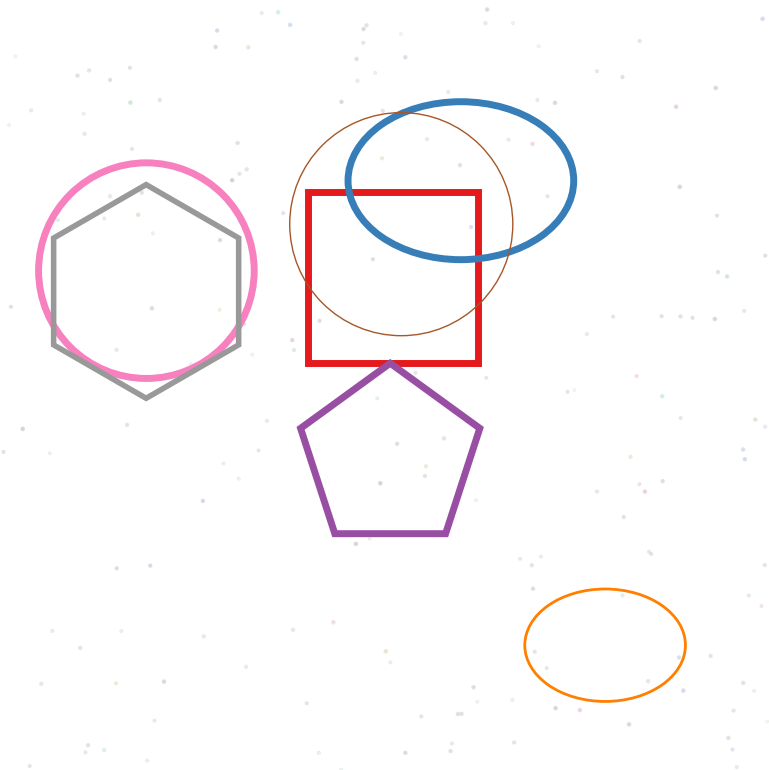[{"shape": "square", "thickness": 2.5, "radius": 0.55, "center": [0.511, 0.64]}, {"shape": "oval", "thickness": 2.5, "radius": 0.73, "center": [0.599, 0.765]}, {"shape": "pentagon", "thickness": 2.5, "radius": 0.61, "center": [0.507, 0.406]}, {"shape": "oval", "thickness": 1, "radius": 0.52, "center": [0.786, 0.162]}, {"shape": "circle", "thickness": 0.5, "radius": 0.72, "center": [0.521, 0.709]}, {"shape": "circle", "thickness": 2.5, "radius": 0.7, "center": [0.19, 0.649]}, {"shape": "hexagon", "thickness": 2, "radius": 0.69, "center": [0.19, 0.621]}]